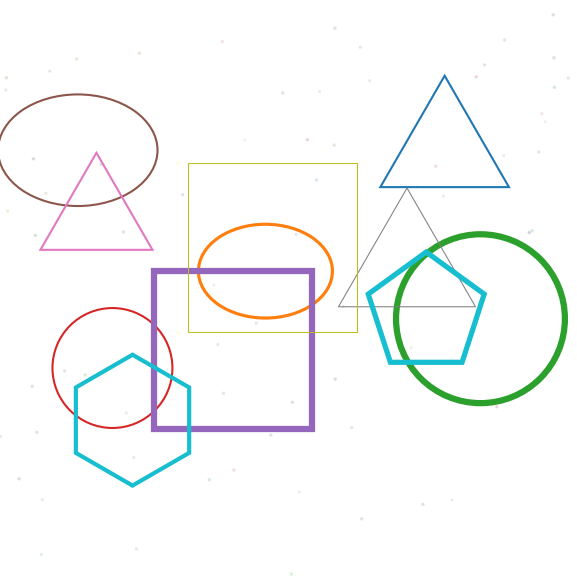[{"shape": "triangle", "thickness": 1, "radius": 0.64, "center": [0.77, 0.739]}, {"shape": "oval", "thickness": 1.5, "radius": 0.58, "center": [0.46, 0.53]}, {"shape": "circle", "thickness": 3, "radius": 0.73, "center": [0.832, 0.447]}, {"shape": "circle", "thickness": 1, "radius": 0.52, "center": [0.195, 0.362]}, {"shape": "square", "thickness": 3, "radius": 0.68, "center": [0.404, 0.393]}, {"shape": "oval", "thickness": 1, "radius": 0.69, "center": [0.135, 0.739]}, {"shape": "triangle", "thickness": 1, "radius": 0.56, "center": [0.167, 0.623]}, {"shape": "triangle", "thickness": 0.5, "radius": 0.69, "center": [0.705, 0.536]}, {"shape": "square", "thickness": 0.5, "radius": 0.73, "center": [0.472, 0.57]}, {"shape": "pentagon", "thickness": 2.5, "radius": 0.53, "center": [0.738, 0.457]}, {"shape": "hexagon", "thickness": 2, "radius": 0.57, "center": [0.229, 0.272]}]